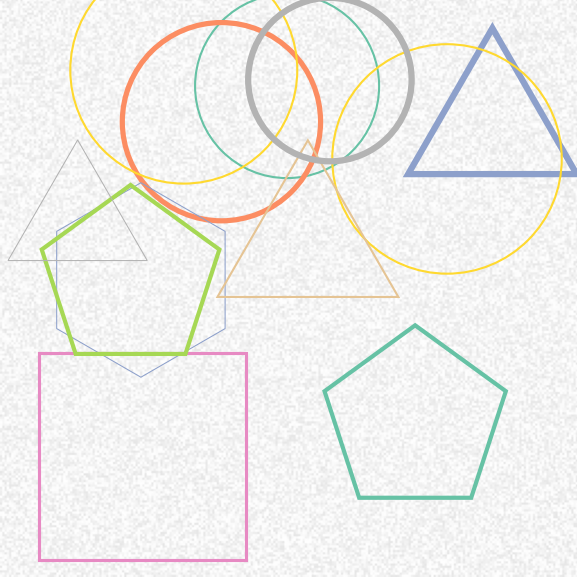[{"shape": "pentagon", "thickness": 2, "radius": 0.83, "center": [0.719, 0.271]}, {"shape": "circle", "thickness": 1, "radius": 0.8, "center": [0.497, 0.85]}, {"shape": "circle", "thickness": 2.5, "radius": 0.86, "center": [0.383, 0.788]}, {"shape": "hexagon", "thickness": 0.5, "radius": 0.84, "center": [0.244, 0.514]}, {"shape": "triangle", "thickness": 3, "radius": 0.84, "center": [0.853, 0.782]}, {"shape": "square", "thickness": 1.5, "radius": 0.89, "center": [0.246, 0.208]}, {"shape": "pentagon", "thickness": 2, "radius": 0.81, "center": [0.226, 0.517]}, {"shape": "circle", "thickness": 1, "radius": 0.98, "center": [0.318, 0.878]}, {"shape": "circle", "thickness": 1, "radius": 0.99, "center": [0.774, 0.724]}, {"shape": "triangle", "thickness": 1, "radius": 0.9, "center": [0.533, 0.575]}, {"shape": "circle", "thickness": 3, "radius": 0.71, "center": [0.571, 0.861]}, {"shape": "triangle", "thickness": 0.5, "radius": 0.7, "center": [0.134, 0.618]}]